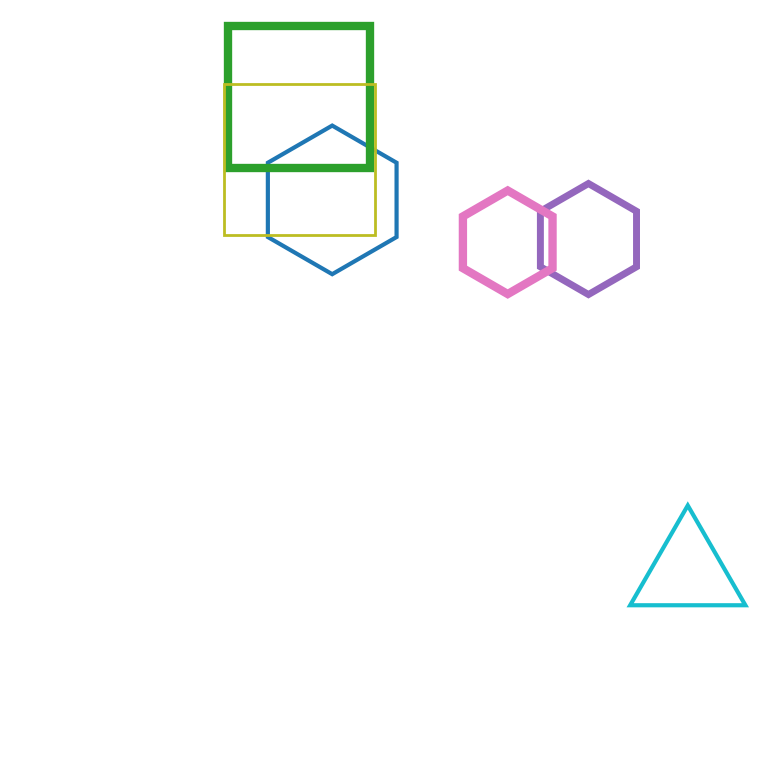[{"shape": "hexagon", "thickness": 1.5, "radius": 0.48, "center": [0.431, 0.74]}, {"shape": "square", "thickness": 3, "radius": 0.46, "center": [0.389, 0.874]}, {"shape": "hexagon", "thickness": 2.5, "radius": 0.36, "center": [0.764, 0.69]}, {"shape": "hexagon", "thickness": 3, "radius": 0.34, "center": [0.659, 0.685]}, {"shape": "square", "thickness": 1, "radius": 0.49, "center": [0.389, 0.793]}, {"shape": "triangle", "thickness": 1.5, "radius": 0.43, "center": [0.893, 0.257]}]